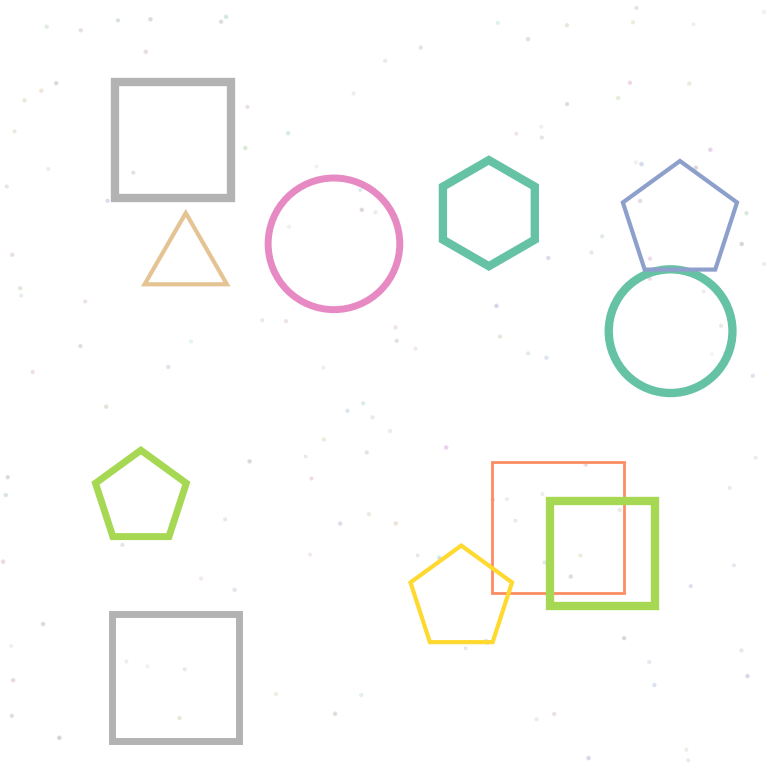[{"shape": "circle", "thickness": 3, "radius": 0.4, "center": [0.871, 0.57]}, {"shape": "hexagon", "thickness": 3, "radius": 0.34, "center": [0.635, 0.723]}, {"shape": "square", "thickness": 1, "radius": 0.43, "center": [0.724, 0.315]}, {"shape": "pentagon", "thickness": 1.5, "radius": 0.39, "center": [0.883, 0.713]}, {"shape": "circle", "thickness": 2.5, "radius": 0.43, "center": [0.434, 0.683]}, {"shape": "square", "thickness": 3, "radius": 0.34, "center": [0.783, 0.281]}, {"shape": "pentagon", "thickness": 2.5, "radius": 0.31, "center": [0.183, 0.353]}, {"shape": "pentagon", "thickness": 1.5, "radius": 0.35, "center": [0.599, 0.222]}, {"shape": "triangle", "thickness": 1.5, "radius": 0.31, "center": [0.241, 0.662]}, {"shape": "square", "thickness": 2.5, "radius": 0.41, "center": [0.228, 0.121]}, {"shape": "square", "thickness": 3, "radius": 0.38, "center": [0.225, 0.818]}]